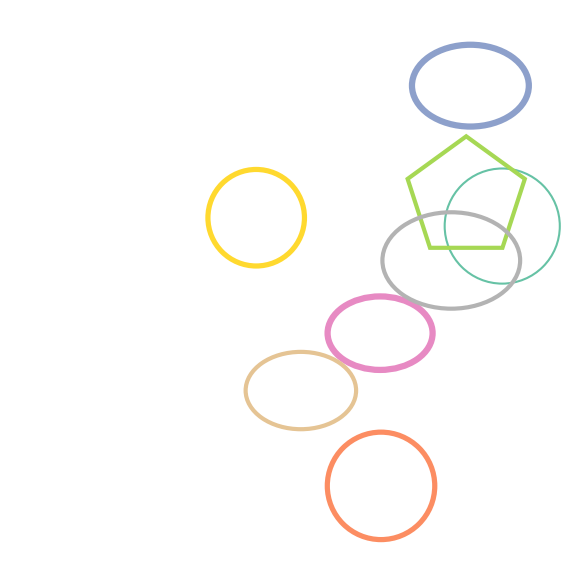[{"shape": "circle", "thickness": 1, "radius": 0.5, "center": [0.87, 0.608]}, {"shape": "circle", "thickness": 2.5, "radius": 0.47, "center": [0.66, 0.158]}, {"shape": "oval", "thickness": 3, "radius": 0.51, "center": [0.815, 0.851]}, {"shape": "oval", "thickness": 3, "radius": 0.45, "center": [0.658, 0.422]}, {"shape": "pentagon", "thickness": 2, "radius": 0.53, "center": [0.807, 0.656]}, {"shape": "circle", "thickness": 2.5, "radius": 0.42, "center": [0.444, 0.622]}, {"shape": "oval", "thickness": 2, "radius": 0.48, "center": [0.521, 0.323]}, {"shape": "oval", "thickness": 2, "radius": 0.6, "center": [0.781, 0.548]}]